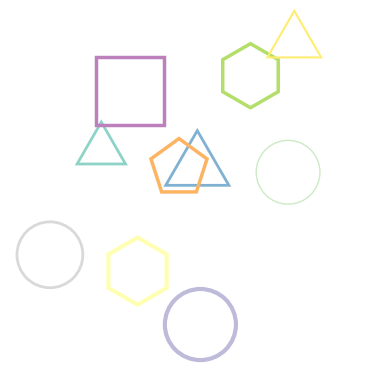[{"shape": "triangle", "thickness": 2, "radius": 0.36, "center": [0.263, 0.61]}, {"shape": "hexagon", "thickness": 3, "radius": 0.44, "center": [0.357, 0.296]}, {"shape": "circle", "thickness": 3, "radius": 0.46, "center": [0.521, 0.157]}, {"shape": "triangle", "thickness": 2, "radius": 0.47, "center": [0.512, 0.566]}, {"shape": "pentagon", "thickness": 2.5, "radius": 0.38, "center": [0.465, 0.564]}, {"shape": "hexagon", "thickness": 2.5, "radius": 0.42, "center": [0.651, 0.803]}, {"shape": "circle", "thickness": 2, "radius": 0.43, "center": [0.13, 0.338]}, {"shape": "square", "thickness": 2.5, "radius": 0.44, "center": [0.337, 0.764]}, {"shape": "circle", "thickness": 1, "radius": 0.41, "center": [0.748, 0.553]}, {"shape": "triangle", "thickness": 1.5, "radius": 0.4, "center": [0.764, 0.891]}]